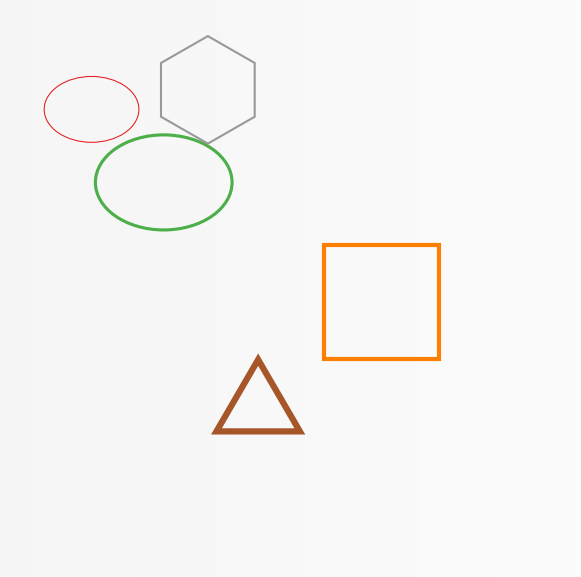[{"shape": "oval", "thickness": 0.5, "radius": 0.41, "center": [0.157, 0.81]}, {"shape": "oval", "thickness": 1.5, "radius": 0.59, "center": [0.282, 0.683]}, {"shape": "square", "thickness": 2, "radius": 0.49, "center": [0.656, 0.477]}, {"shape": "triangle", "thickness": 3, "radius": 0.41, "center": [0.444, 0.294]}, {"shape": "hexagon", "thickness": 1, "radius": 0.47, "center": [0.358, 0.844]}]